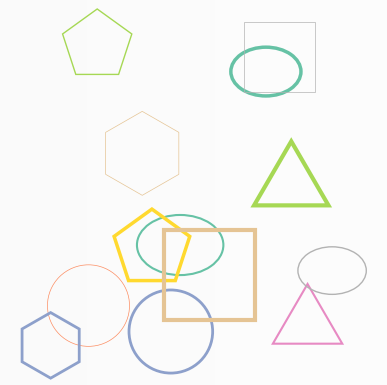[{"shape": "oval", "thickness": 2.5, "radius": 0.45, "center": [0.686, 0.814]}, {"shape": "oval", "thickness": 1.5, "radius": 0.56, "center": [0.465, 0.364]}, {"shape": "circle", "thickness": 0.5, "radius": 0.53, "center": [0.228, 0.206]}, {"shape": "hexagon", "thickness": 2, "radius": 0.43, "center": [0.131, 0.103]}, {"shape": "circle", "thickness": 2, "radius": 0.54, "center": [0.441, 0.139]}, {"shape": "triangle", "thickness": 1.5, "radius": 0.52, "center": [0.794, 0.159]}, {"shape": "triangle", "thickness": 3, "radius": 0.55, "center": [0.752, 0.522]}, {"shape": "pentagon", "thickness": 1, "radius": 0.47, "center": [0.251, 0.883]}, {"shape": "pentagon", "thickness": 2.5, "radius": 0.51, "center": [0.392, 0.354]}, {"shape": "hexagon", "thickness": 0.5, "radius": 0.55, "center": [0.367, 0.602]}, {"shape": "square", "thickness": 3, "radius": 0.58, "center": [0.541, 0.285]}, {"shape": "oval", "thickness": 1, "radius": 0.44, "center": [0.857, 0.297]}, {"shape": "square", "thickness": 0.5, "radius": 0.45, "center": [0.722, 0.853]}]